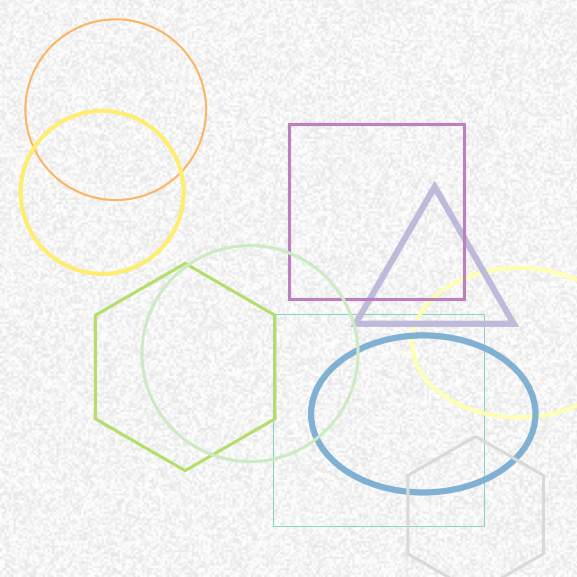[{"shape": "square", "thickness": 0.5, "radius": 0.92, "center": [0.656, 0.272]}, {"shape": "oval", "thickness": 2, "radius": 0.92, "center": [0.898, 0.406]}, {"shape": "triangle", "thickness": 3, "radius": 0.79, "center": [0.753, 0.518]}, {"shape": "oval", "thickness": 3, "radius": 0.97, "center": [0.733, 0.282]}, {"shape": "circle", "thickness": 1, "radius": 0.78, "center": [0.2, 0.809]}, {"shape": "hexagon", "thickness": 1.5, "radius": 0.9, "center": [0.321, 0.364]}, {"shape": "hexagon", "thickness": 1.5, "radius": 0.68, "center": [0.824, 0.108]}, {"shape": "square", "thickness": 1.5, "radius": 0.76, "center": [0.651, 0.632]}, {"shape": "circle", "thickness": 1.5, "radius": 0.94, "center": [0.433, 0.387]}, {"shape": "circle", "thickness": 2, "radius": 0.71, "center": [0.177, 0.666]}]